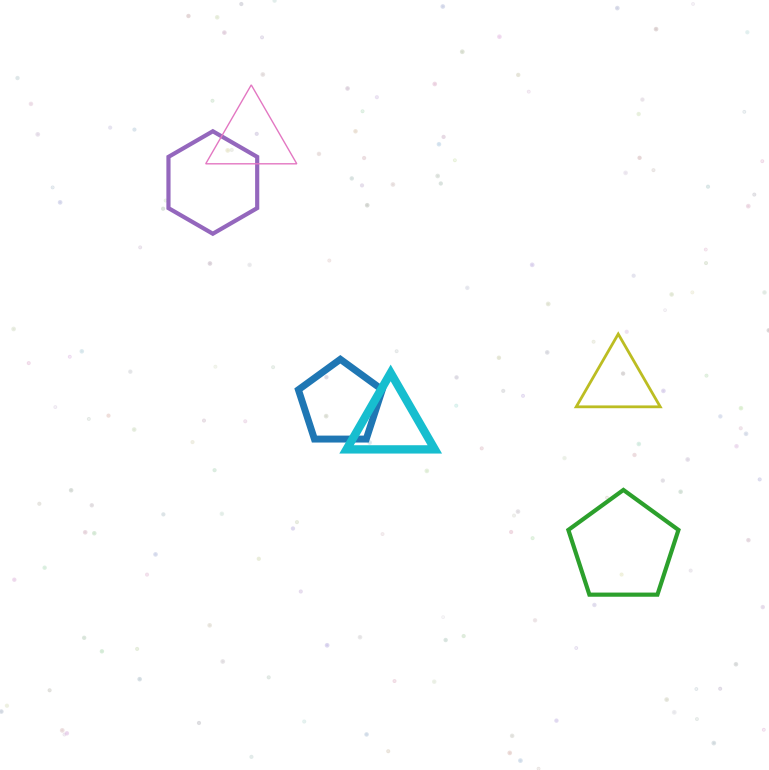[{"shape": "pentagon", "thickness": 2.5, "radius": 0.29, "center": [0.442, 0.476]}, {"shape": "pentagon", "thickness": 1.5, "radius": 0.38, "center": [0.81, 0.289]}, {"shape": "hexagon", "thickness": 1.5, "radius": 0.33, "center": [0.276, 0.763]}, {"shape": "triangle", "thickness": 0.5, "radius": 0.34, "center": [0.326, 0.821]}, {"shape": "triangle", "thickness": 1, "radius": 0.32, "center": [0.803, 0.503]}, {"shape": "triangle", "thickness": 3, "radius": 0.33, "center": [0.507, 0.449]}]